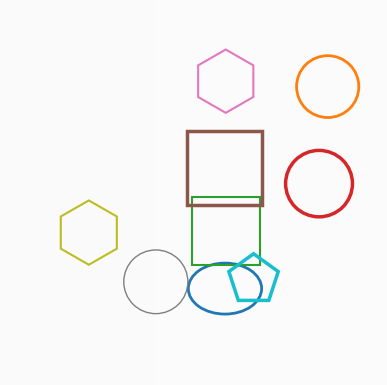[{"shape": "oval", "thickness": 2, "radius": 0.47, "center": [0.581, 0.25]}, {"shape": "circle", "thickness": 2, "radius": 0.4, "center": [0.846, 0.775]}, {"shape": "square", "thickness": 1.5, "radius": 0.44, "center": [0.583, 0.401]}, {"shape": "circle", "thickness": 2.5, "radius": 0.43, "center": [0.823, 0.523]}, {"shape": "square", "thickness": 2.5, "radius": 0.48, "center": [0.58, 0.563]}, {"shape": "hexagon", "thickness": 1.5, "radius": 0.41, "center": [0.583, 0.789]}, {"shape": "circle", "thickness": 1, "radius": 0.41, "center": [0.402, 0.268]}, {"shape": "hexagon", "thickness": 1.5, "radius": 0.42, "center": [0.229, 0.396]}, {"shape": "pentagon", "thickness": 2.5, "radius": 0.33, "center": [0.654, 0.274]}]